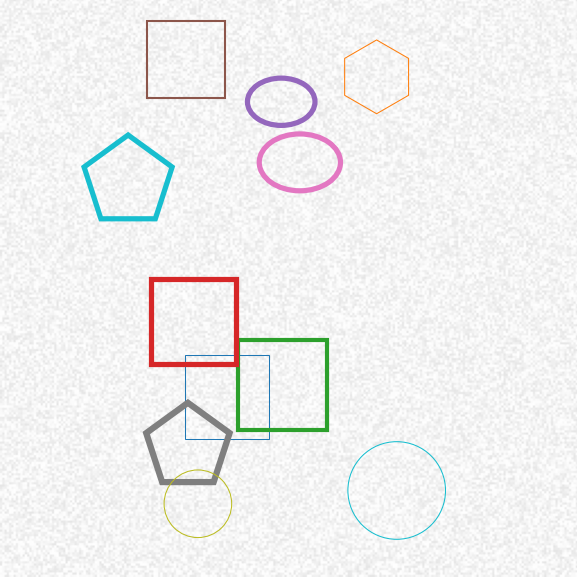[{"shape": "square", "thickness": 0.5, "radius": 0.37, "center": [0.393, 0.311]}, {"shape": "hexagon", "thickness": 0.5, "radius": 0.32, "center": [0.652, 0.866]}, {"shape": "square", "thickness": 2, "radius": 0.39, "center": [0.489, 0.333]}, {"shape": "square", "thickness": 2.5, "radius": 0.37, "center": [0.335, 0.442]}, {"shape": "oval", "thickness": 2.5, "radius": 0.29, "center": [0.487, 0.823]}, {"shape": "square", "thickness": 1, "radius": 0.34, "center": [0.322, 0.896]}, {"shape": "oval", "thickness": 2.5, "radius": 0.35, "center": [0.519, 0.718]}, {"shape": "pentagon", "thickness": 3, "radius": 0.38, "center": [0.325, 0.226]}, {"shape": "circle", "thickness": 0.5, "radius": 0.29, "center": [0.343, 0.127]}, {"shape": "pentagon", "thickness": 2.5, "radius": 0.4, "center": [0.222, 0.685]}, {"shape": "circle", "thickness": 0.5, "radius": 0.42, "center": [0.687, 0.15]}]